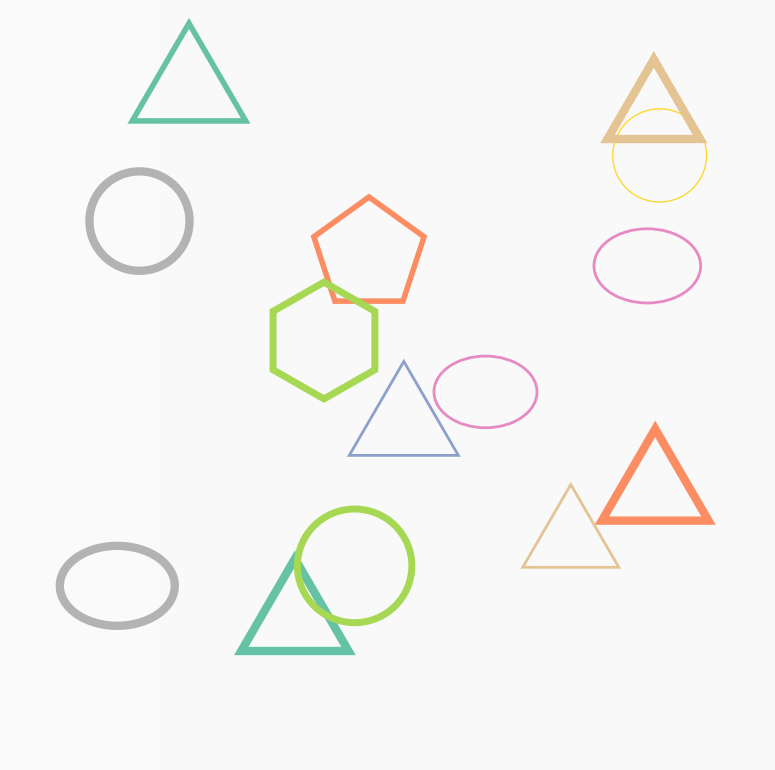[{"shape": "triangle", "thickness": 3, "radius": 0.4, "center": [0.381, 0.195]}, {"shape": "triangle", "thickness": 2, "radius": 0.42, "center": [0.244, 0.885]}, {"shape": "triangle", "thickness": 3, "radius": 0.4, "center": [0.845, 0.364]}, {"shape": "pentagon", "thickness": 2, "radius": 0.37, "center": [0.476, 0.669]}, {"shape": "triangle", "thickness": 1, "radius": 0.41, "center": [0.521, 0.449]}, {"shape": "oval", "thickness": 1, "radius": 0.34, "center": [0.835, 0.655]}, {"shape": "oval", "thickness": 1, "radius": 0.33, "center": [0.626, 0.491]}, {"shape": "circle", "thickness": 2.5, "radius": 0.37, "center": [0.458, 0.265]}, {"shape": "hexagon", "thickness": 2.5, "radius": 0.38, "center": [0.418, 0.558]}, {"shape": "circle", "thickness": 0.5, "radius": 0.3, "center": [0.851, 0.798]}, {"shape": "triangle", "thickness": 1, "radius": 0.36, "center": [0.737, 0.299]}, {"shape": "triangle", "thickness": 3, "radius": 0.34, "center": [0.844, 0.854]}, {"shape": "circle", "thickness": 3, "radius": 0.32, "center": [0.18, 0.713]}, {"shape": "oval", "thickness": 3, "radius": 0.37, "center": [0.151, 0.239]}]